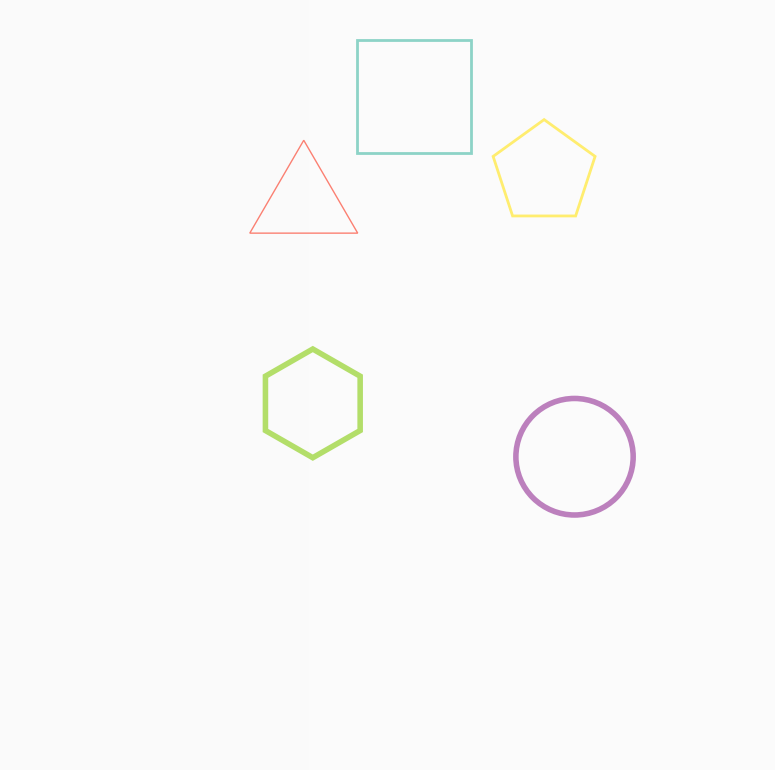[{"shape": "square", "thickness": 1, "radius": 0.37, "center": [0.534, 0.875]}, {"shape": "triangle", "thickness": 0.5, "radius": 0.4, "center": [0.392, 0.737]}, {"shape": "hexagon", "thickness": 2, "radius": 0.35, "center": [0.404, 0.476]}, {"shape": "circle", "thickness": 2, "radius": 0.38, "center": [0.741, 0.407]}, {"shape": "pentagon", "thickness": 1, "radius": 0.35, "center": [0.702, 0.775]}]